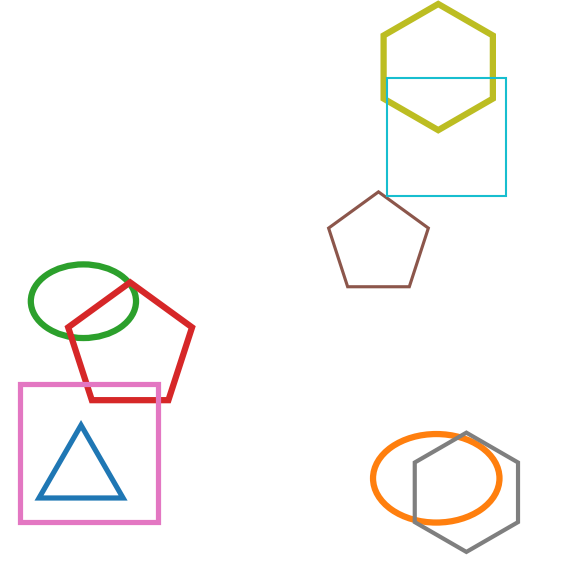[{"shape": "triangle", "thickness": 2.5, "radius": 0.42, "center": [0.14, 0.179]}, {"shape": "oval", "thickness": 3, "radius": 0.55, "center": [0.755, 0.171]}, {"shape": "oval", "thickness": 3, "radius": 0.46, "center": [0.144, 0.478]}, {"shape": "pentagon", "thickness": 3, "radius": 0.56, "center": [0.225, 0.397]}, {"shape": "pentagon", "thickness": 1.5, "radius": 0.45, "center": [0.655, 0.576]}, {"shape": "square", "thickness": 2.5, "radius": 0.6, "center": [0.154, 0.214]}, {"shape": "hexagon", "thickness": 2, "radius": 0.52, "center": [0.808, 0.147]}, {"shape": "hexagon", "thickness": 3, "radius": 0.55, "center": [0.759, 0.883]}, {"shape": "square", "thickness": 1, "radius": 0.51, "center": [0.774, 0.762]}]